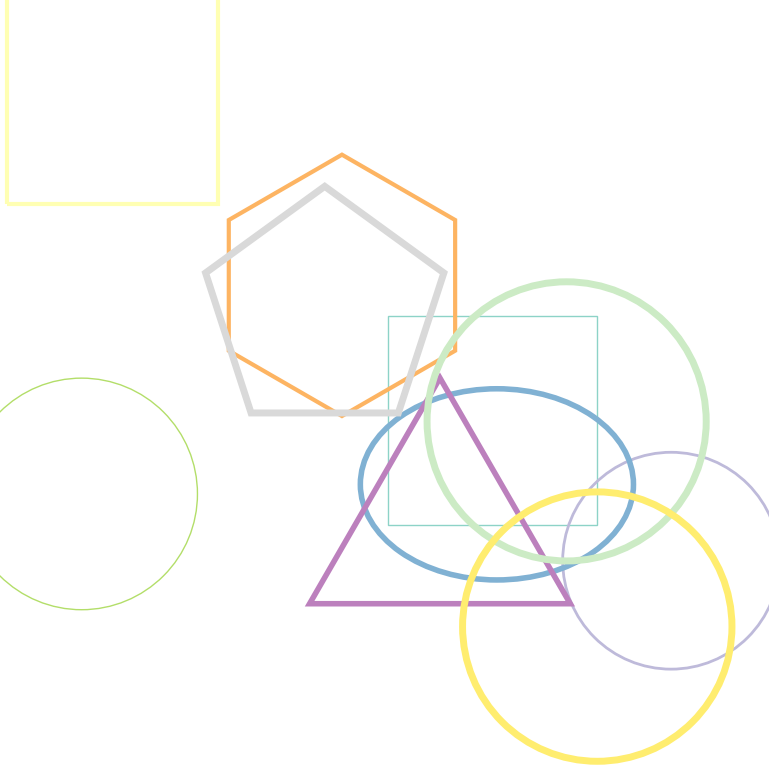[{"shape": "square", "thickness": 0.5, "radius": 0.68, "center": [0.639, 0.454]}, {"shape": "square", "thickness": 1.5, "radius": 0.68, "center": [0.146, 0.871]}, {"shape": "circle", "thickness": 1, "radius": 0.7, "center": [0.872, 0.272]}, {"shape": "oval", "thickness": 2, "radius": 0.89, "center": [0.645, 0.371]}, {"shape": "hexagon", "thickness": 1.5, "radius": 0.85, "center": [0.444, 0.629]}, {"shape": "circle", "thickness": 0.5, "radius": 0.75, "center": [0.106, 0.359]}, {"shape": "pentagon", "thickness": 2.5, "radius": 0.81, "center": [0.422, 0.595]}, {"shape": "triangle", "thickness": 2, "radius": 0.98, "center": [0.571, 0.314]}, {"shape": "circle", "thickness": 2.5, "radius": 0.91, "center": [0.736, 0.453]}, {"shape": "circle", "thickness": 2.5, "radius": 0.87, "center": [0.776, 0.186]}]